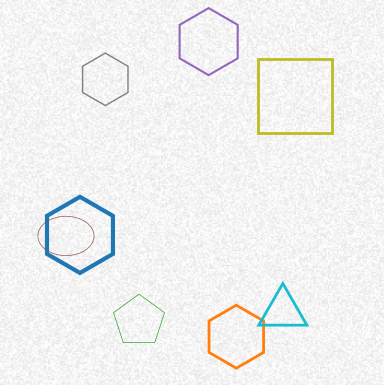[{"shape": "hexagon", "thickness": 3, "radius": 0.49, "center": [0.208, 0.39]}, {"shape": "hexagon", "thickness": 2, "radius": 0.41, "center": [0.614, 0.125]}, {"shape": "pentagon", "thickness": 0.5, "radius": 0.35, "center": [0.361, 0.166]}, {"shape": "hexagon", "thickness": 1.5, "radius": 0.44, "center": [0.542, 0.892]}, {"shape": "oval", "thickness": 0.5, "radius": 0.36, "center": [0.171, 0.387]}, {"shape": "hexagon", "thickness": 1, "radius": 0.34, "center": [0.273, 0.794]}, {"shape": "square", "thickness": 2, "radius": 0.48, "center": [0.766, 0.75]}, {"shape": "triangle", "thickness": 2, "radius": 0.36, "center": [0.735, 0.192]}]